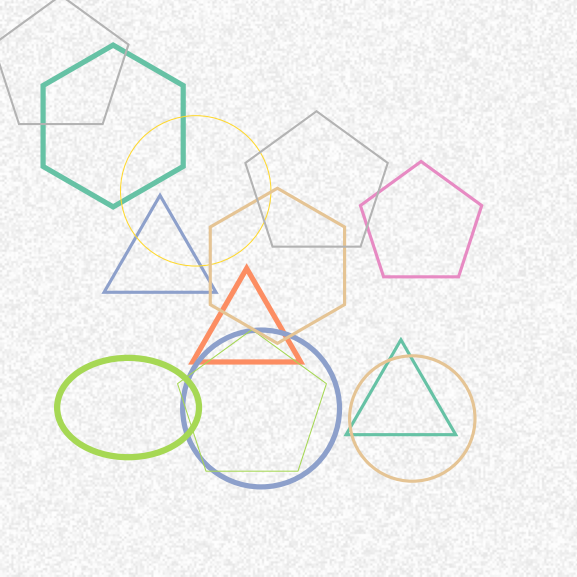[{"shape": "triangle", "thickness": 1.5, "radius": 0.55, "center": [0.694, 0.301]}, {"shape": "hexagon", "thickness": 2.5, "radius": 0.7, "center": [0.196, 0.781]}, {"shape": "triangle", "thickness": 2.5, "radius": 0.54, "center": [0.427, 0.426]}, {"shape": "triangle", "thickness": 1.5, "radius": 0.56, "center": [0.277, 0.549]}, {"shape": "circle", "thickness": 2.5, "radius": 0.68, "center": [0.452, 0.292]}, {"shape": "pentagon", "thickness": 1.5, "radius": 0.55, "center": [0.729, 0.609]}, {"shape": "oval", "thickness": 3, "radius": 0.61, "center": [0.222, 0.293]}, {"shape": "pentagon", "thickness": 0.5, "radius": 0.68, "center": [0.436, 0.293]}, {"shape": "circle", "thickness": 0.5, "radius": 0.65, "center": [0.339, 0.669]}, {"shape": "hexagon", "thickness": 1.5, "radius": 0.67, "center": [0.48, 0.539]}, {"shape": "circle", "thickness": 1.5, "radius": 0.54, "center": [0.714, 0.274]}, {"shape": "pentagon", "thickness": 1, "radius": 0.65, "center": [0.548, 0.677]}, {"shape": "pentagon", "thickness": 1, "radius": 0.62, "center": [0.105, 0.884]}]